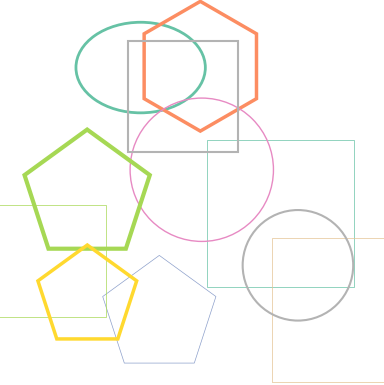[{"shape": "square", "thickness": 0.5, "radius": 0.96, "center": [0.729, 0.445]}, {"shape": "oval", "thickness": 2, "radius": 0.84, "center": [0.365, 0.825]}, {"shape": "hexagon", "thickness": 2.5, "radius": 0.84, "center": [0.52, 0.828]}, {"shape": "pentagon", "thickness": 0.5, "radius": 0.77, "center": [0.414, 0.182]}, {"shape": "circle", "thickness": 1, "radius": 0.93, "center": [0.524, 0.559]}, {"shape": "square", "thickness": 0.5, "radius": 0.73, "center": [0.13, 0.323]}, {"shape": "pentagon", "thickness": 3, "radius": 0.86, "center": [0.226, 0.492]}, {"shape": "pentagon", "thickness": 2.5, "radius": 0.67, "center": [0.227, 0.229]}, {"shape": "square", "thickness": 0.5, "radius": 0.93, "center": [0.893, 0.194]}, {"shape": "square", "thickness": 1.5, "radius": 0.72, "center": [0.476, 0.749]}, {"shape": "circle", "thickness": 1.5, "radius": 0.72, "center": [0.774, 0.311]}]